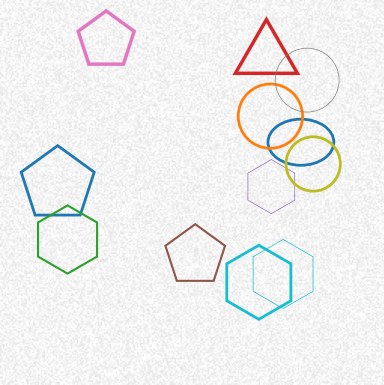[{"shape": "pentagon", "thickness": 2, "radius": 0.5, "center": [0.15, 0.522]}, {"shape": "oval", "thickness": 2, "radius": 0.43, "center": [0.782, 0.631]}, {"shape": "circle", "thickness": 2, "radius": 0.42, "center": [0.702, 0.698]}, {"shape": "hexagon", "thickness": 1.5, "radius": 0.44, "center": [0.175, 0.378]}, {"shape": "triangle", "thickness": 2.5, "radius": 0.47, "center": [0.692, 0.856]}, {"shape": "hexagon", "thickness": 0.5, "radius": 0.35, "center": [0.705, 0.515]}, {"shape": "pentagon", "thickness": 1.5, "radius": 0.41, "center": [0.507, 0.336]}, {"shape": "pentagon", "thickness": 2.5, "radius": 0.38, "center": [0.276, 0.895]}, {"shape": "circle", "thickness": 0.5, "radius": 0.41, "center": [0.798, 0.792]}, {"shape": "circle", "thickness": 2, "radius": 0.35, "center": [0.813, 0.574]}, {"shape": "hexagon", "thickness": 2, "radius": 0.48, "center": [0.672, 0.267]}, {"shape": "hexagon", "thickness": 0.5, "radius": 0.45, "center": [0.735, 0.288]}]